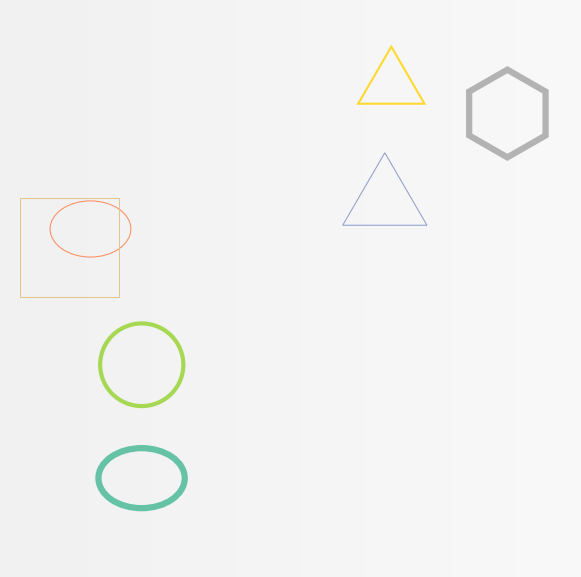[{"shape": "oval", "thickness": 3, "radius": 0.37, "center": [0.244, 0.171]}, {"shape": "oval", "thickness": 0.5, "radius": 0.35, "center": [0.156, 0.603]}, {"shape": "triangle", "thickness": 0.5, "radius": 0.42, "center": [0.662, 0.651]}, {"shape": "circle", "thickness": 2, "radius": 0.36, "center": [0.244, 0.368]}, {"shape": "triangle", "thickness": 1, "radius": 0.33, "center": [0.673, 0.852]}, {"shape": "square", "thickness": 0.5, "radius": 0.43, "center": [0.12, 0.57]}, {"shape": "hexagon", "thickness": 3, "radius": 0.38, "center": [0.873, 0.803]}]